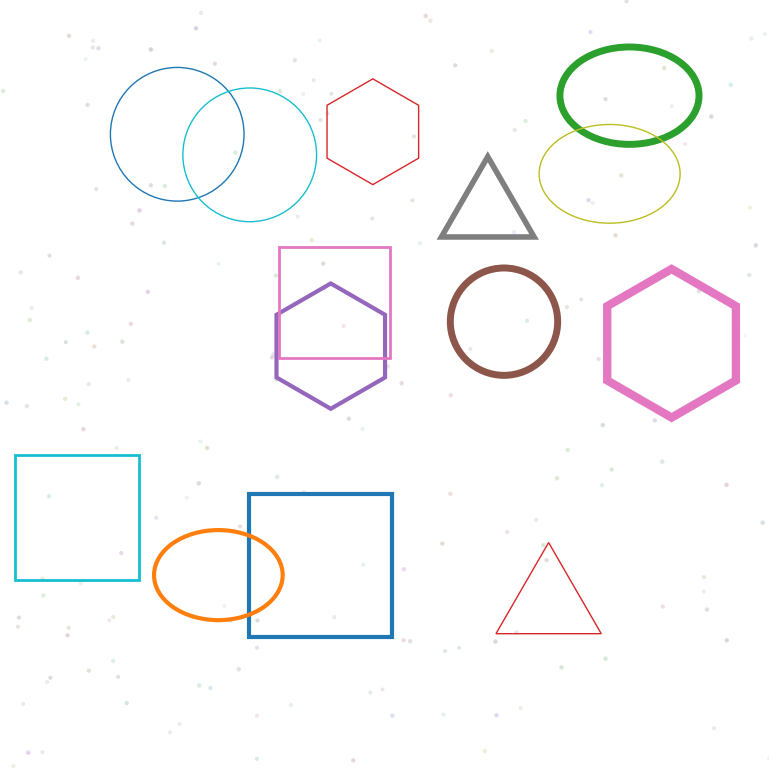[{"shape": "square", "thickness": 1.5, "radius": 0.46, "center": [0.416, 0.265]}, {"shape": "circle", "thickness": 0.5, "radius": 0.43, "center": [0.23, 0.826]}, {"shape": "oval", "thickness": 1.5, "radius": 0.42, "center": [0.284, 0.253]}, {"shape": "oval", "thickness": 2.5, "radius": 0.45, "center": [0.817, 0.876]}, {"shape": "hexagon", "thickness": 0.5, "radius": 0.34, "center": [0.484, 0.829]}, {"shape": "triangle", "thickness": 0.5, "radius": 0.39, "center": [0.712, 0.216]}, {"shape": "hexagon", "thickness": 1.5, "radius": 0.41, "center": [0.43, 0.551]}, {"shape": "circle", "thickness": 2.5, "radius": 0.35, "center": [0.655, 0.582]}, {"shape": "square", "thickness": 1, "radius": 0.36, "center": [0.434, 0.607]}, {"shape": "hexagon", "thickness": 3, "radius": 0.48, "center": [0.872, 0.554]}, {"shape": "triangle", "thickness": 2, "radius": 0.35, "center": [0.633, 0.727]}, {"shape": "oval", "thickness": 0.5, "radius": 0.46, "center": [0.792, 0.774]}, {"shape": "circle", "thickness": 0.5, "radius": 0.43, "center": [0.324, 0.799]}, {"shape": "square", "thickness": 1, "radius": 0.4, "center": [0.1, 0.328]}]